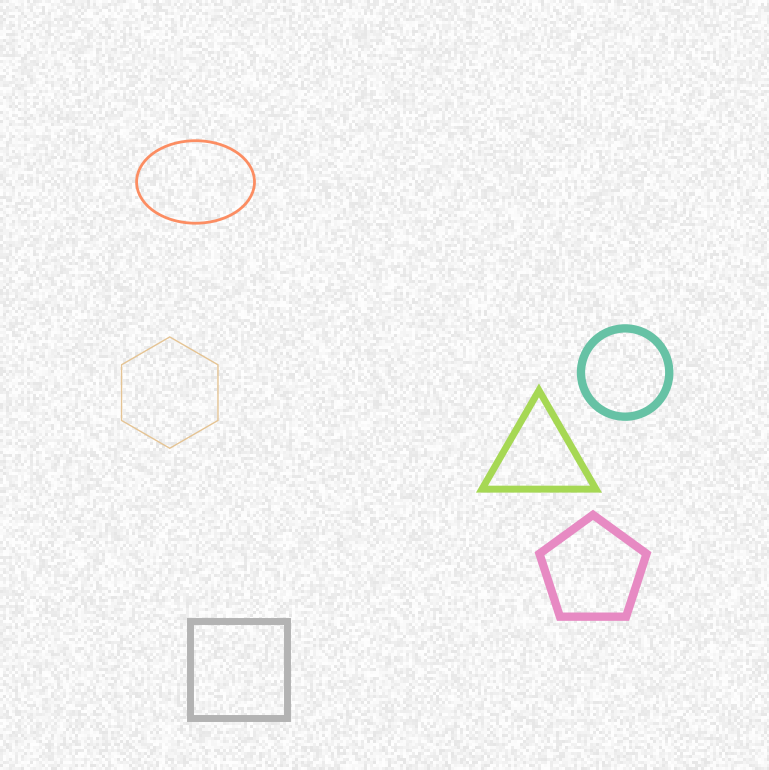[{"shape": "circle", "thickness": 3, "radius": 0.29, "center": [0.812, 0.516]}, {"shape": "oval", "thickness": 1, "radius": 0.38, "center": [0.254, 0.764]}, {"shape": "pentagon", "thickness": 3, "radius": 0.37, "center": [0.77, 0.258]}, {"shape": "triangle", "thickness": 2.5, "radius": 0.43, "center": [0.7, 0.407]}, {"shape": "hexagon", "thickness": 0.5, "radius": 0.36, "center": [0.22, 0.49]}, {"shape": "square", "thickness": 2.5, "radius": 0.32, "center": [0.31, 0.131]}]